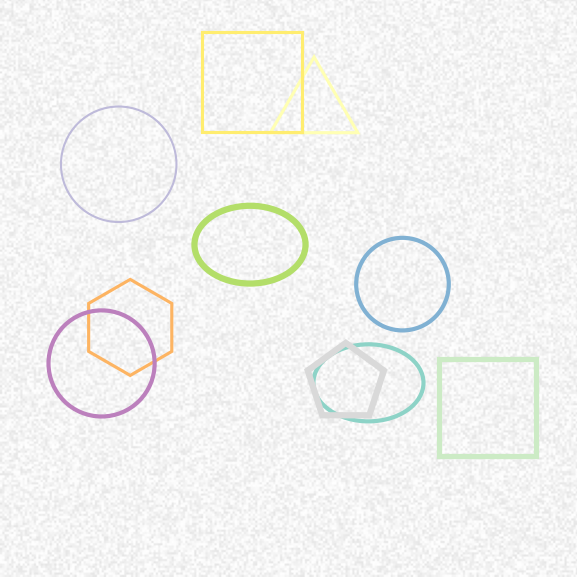[{"shape": "oval", "thickness": 2, "radius": 0.48, "center": [0.638, 0.336]}, {"shape": "triangle", "thickness": 1.5, "radius": 0.44, "center": [0.544, 0.813]}, {"shape": "circle", "thickness": 1, "radius": 0.5, "center": [0.206, 0.715]}, {"shape": "circle", "thickness": 2, "radius": 0.4, "center": [0.697, 0.507]}, {"shape": "hexagon", "thickness": 1.5, "radius": 0.42, "center": [0.225, 0.432]}, {"shape": "oval", "thickness": 3, "radius": 0.48, "center": [0.433, 0.575]}, {"shape": "pentagon", "thickness": 3, "radius": 0.35, "center": [0.599, 0.336]}, {"shape": "circle", "thickness": 2, "radius": 0.46, "center": [0.176, 0.37]}, {"shape": "square", "thickness": 2.5, "radius": 0.42, "center": [0.843, 0.294]}, {"shape": "square", "thickness": 1.5, "radius": 0.43, "center": [0.436, 0.857]}]